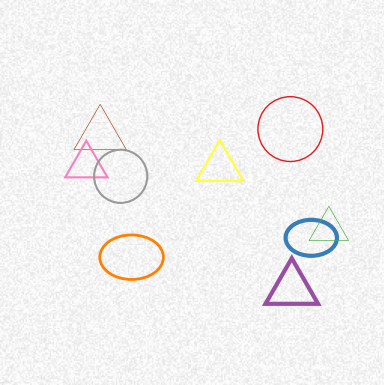[{"shape": "circle", "thickness": 1, "radius": 0.42, "center": [0.754, 0.665]}, {"shape": "oval", "thickness": 3, "radius": 0.33, "center": [0.808, 0.382]}, {"shape": "triangle", "thickness": 0.5, "radius": 0.3, "center": [0.854, 0.405]}, {"shape": "triangle", "thickness": 3, "radius": 0.39, "center": [0.758, 0.25]}, {"shape": "oval", "thickness": 2, "radius": 0.41, "center": [0.342, 0.332]}, {"shape": "triangle", "thickness": 1.5, "radius": 0.35, "center": [0.571, 0.566]}, {"shape": "triangle", "thickness": 0.5, "radius": 0.39, "center": [0.26, 0.651]}, {"shape": "triangle", "thickness": 1.5, "radius": 0.32, "center": [0.224, 0.571]}, {"shape": "circle", "thickness": 1.5, "radius": 0.35, "center": [0.313, 0.542]}]